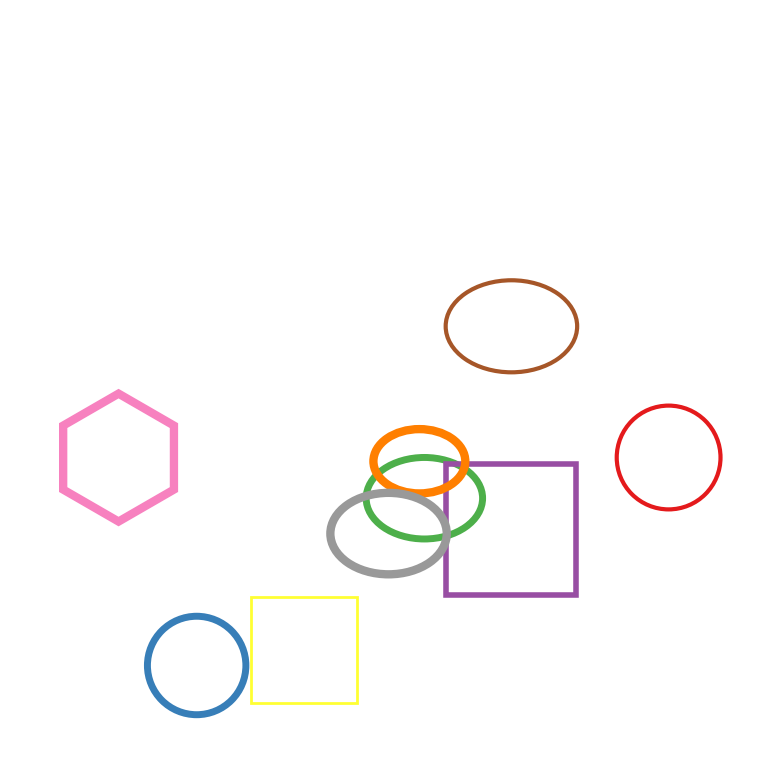[{"shape": "circle", "thickness": 1.5, "radius": 0.34, "center": [0.868, 0.406]}, {"shape": "circle", "thickness": 2.5, "radius": 0.32, "center": [0.255, 0.136]}, {"shape": "oval", "thickness": 2.5, "radius": 0.38, "center": [0.551, 0.353]}, {"shape": "square", "thickness": 2, "radius": 0.43, "center": [0.664, 0.313]}, {"shape": "oval", "thickness": 3, "radius": 0.3, "center": [0.545, 0.401]}, {"shape": "square", "thickness": 1, "radius": 0.35, "center": [0.395, 0.156]}, {"shape": "oval", "thickness": 1.5, "radius": 0.43, "center": [0.664, 0.576]}, {"shape": "hexagon", "thickness": 3, "radius": 0.42, "center": [0.154, 0.406]}, {"shape": "oval", "thickness": 3, "radius": 0.38, "center": [0.505, 0.307]}]